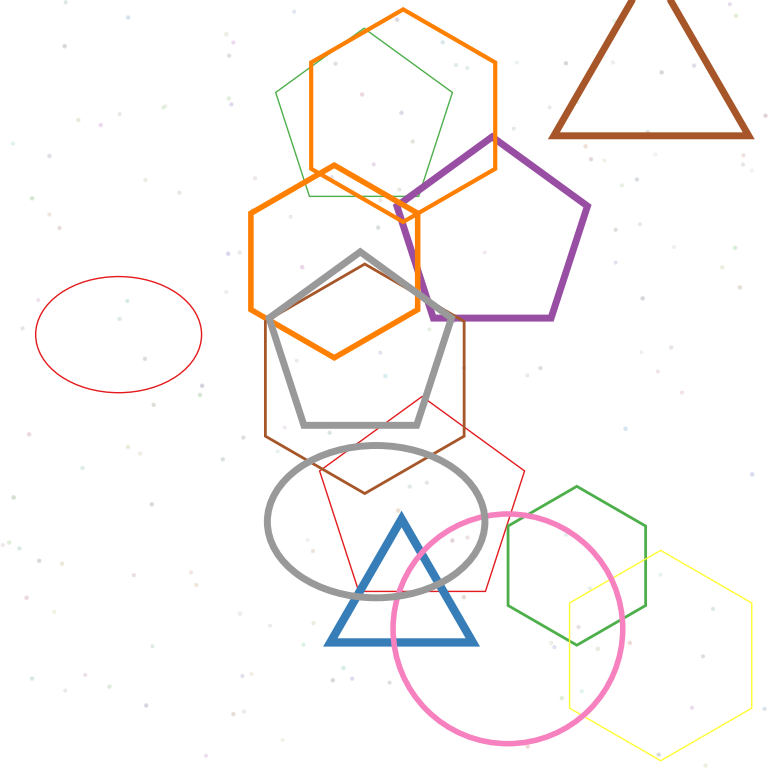[{"shape": "pentagon", "thickness": 0.5, "radius": 0.7, "center": [0.548, 0.345]}, {"shape": "oval", "thickness": 0.5, "radius": 0.54, "center": [0.154, 0.565]}, {"shape": "triangle", "thickness": 3, "radius": 0.53, "center": [0.522, 0.219]}, {"shape": "hexagon", "thickness": 1, "radius": 0.52, "center": [0.749, 0.265]}, {"shape": "pentagon", "thickness": 0.5, "radius": 0.6, "center": [0.473, 0.843]}, {"shape": "pentagon", "thickness": 2.5, "radius": 0.65, "center": [0.639, 0.692]}, {"shape": "hexagon", "thickness": 2, "radius": 0.63, "center": [0.434, 0.66]}, {"shape": "hexagon", "thickness": 1.5, "radius": 0.69, "center": [0.524, 0.85]}, {"shape": "hexagon", "thickness": 0.5, "radius": 0.68, "center": [0.858, 0.149]}, {"shape": "hexagon", "thickness": 1, "radius": 0.75, "center": [0.474, 0.508]}, {"shape": "triangle", "thickness": 2.5, "radius": 0.73, "center": [0.846, 0.897]}, {"shape": "circle", "thickness": 2, "radius": 0.75, "center": [0.66, 0.183]}, {"shape": "oval", "thickness": 2.5, "radius": 0.71, "center": [0.488, 0.323]}, {"shape": "pentagon", "thickness": 2.5, "radius": 0.62, "center": [0.468, 0.548]}]